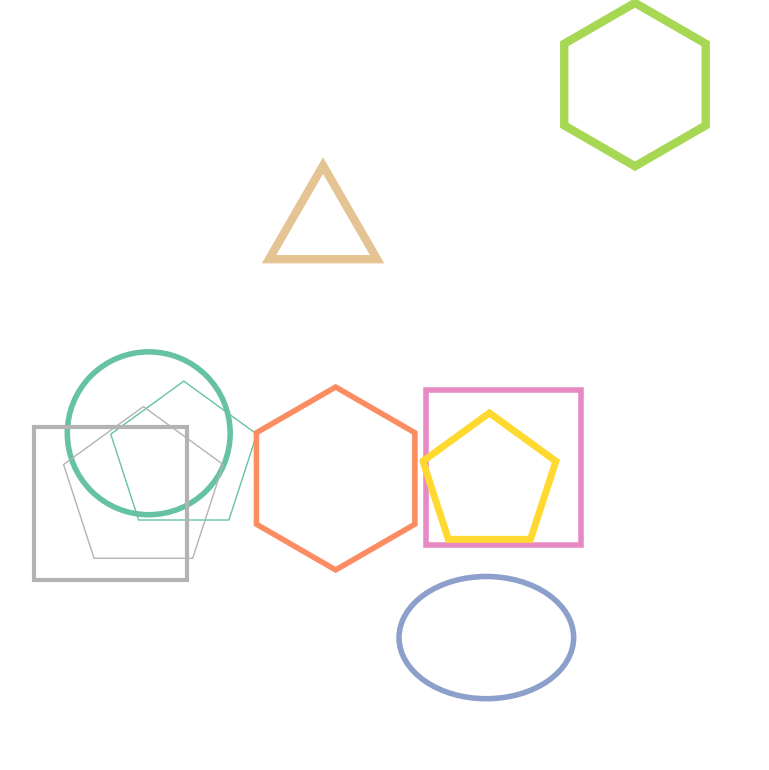[{"shape": "circle", "thickness": 2, "radius": 0.53, "center": [0.193, 0.437]}, {"shape": "pentagon", "thickness": 0.5, "radius": 0.5, "center": [0.239, 0.405]}, {"shape": "hexagon", "thickness": 2, "radius": 0.59, "center": [0.436, 0.379]}, {"shape": "oval", "thickness": 2, "radius": 0.57, "center": [0.632, 0.172]}, {"shape": "square", "thickness": 2, "radius": 0.5, "center": [0.653, 0.393]}, {"shape": "hexagon", "thickness": 3, "radius": 0.53, "center": [0.825, 0.89]}, {"shape": "pentagon", "thickness": 2.5, "radius": 0.45, "center": [0.636, 0.373]}, {"shape": "triangle", "thickness": 3, "radius": 0.41, "center": [0.42, 0.704]}, {"shape": "pentagon", "thickness": 0.5, "radius": 0.54, "center": [0.186, 0.363]}, {"shape": "square", "thickness": 1.5, "radius": 0.5, "center": [0.144, 0.347]}]